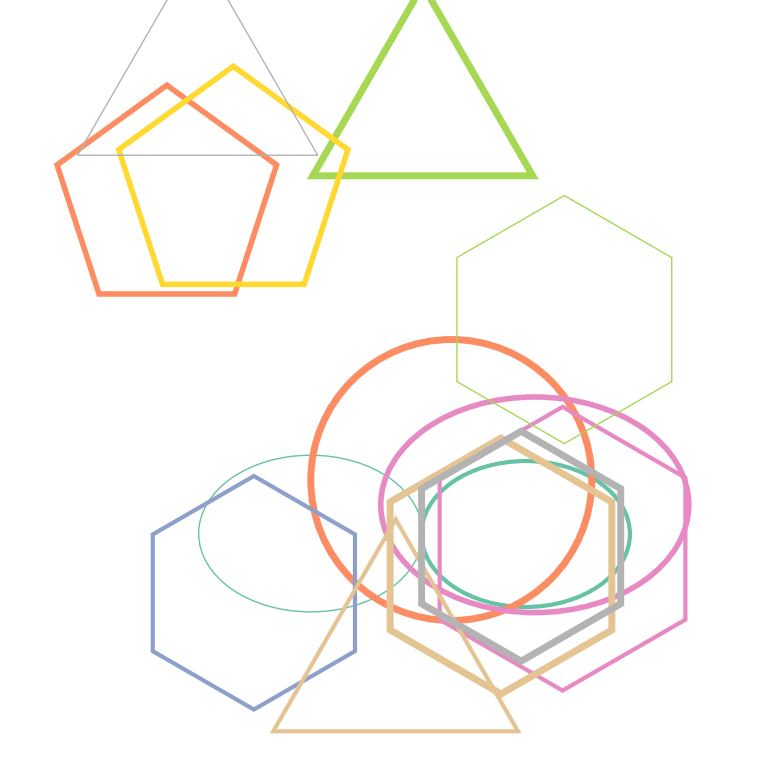[{"shape": "oval", "thickness": 0.5, "radius": 0.73, "center": [0.403, 0.307]}, {"shape": "oval", "thickness": 1.5, "radius": 0.68, "center": [0.683, 0.306]}, {"shape": "circle", "thickness": 2.5, "radius": 0.91, "center": [0.586, 0.377]}, {"shape": "pentagon", "thickness": 2, "radius": 0.75, "center": [0.217, 0.739]}, {"shape": "hexagon", "thickness": 1.5, "radius": 0.76, "center": [0.33, 0.23]}, {"shape": "oval", "thickness": 2, "radius": 1.0, "center": [0.695, 0.344]}, {"shape": "hexagon", "thickness": 1.5, "radius": 0.92, "center": [0.731, 0.287]}, {"shape": "hexagon", "thickness": 0.5, "radius": 0.81, "center": [0.733, 0.585]}, {"shape": "triangle", "thickness": 2.5, "radius": 0.82, "center": [0.549, 0.854]}, {"shape": "pentagon", "thickness": 2, "radius": 0.78, "center": [0.303, 0.757]}, {"shape": "triangle", "thickness": 1.5, "radius": 0.92, "center": [0.514, 0.142]}, {"shape": "hexagon", "thickness": 2.5, "radius": 0.83, "center": [0.651, 0.265]}, {"shape": "hexagon", "thickness": 2.5, "radius": 0.75, "center": [0.677, 0.291]}, {"shape": "triangle", "thickness": 0.5, "radius": 0.9, "center": [0.257, 0.888]}]